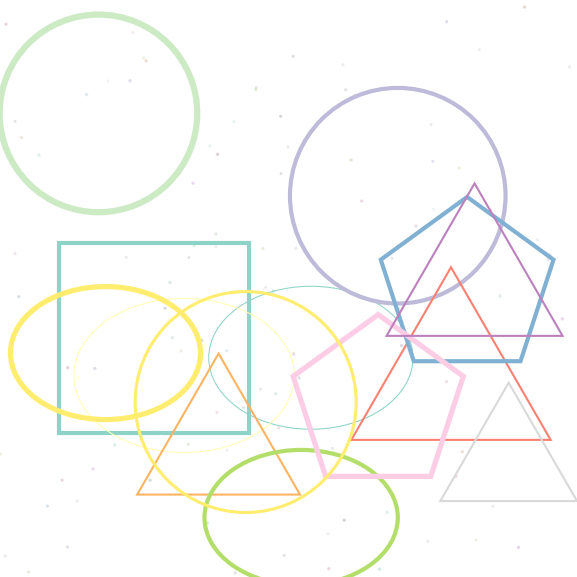[{"shape": "oval", "thickness": 0.5, "radius": 0.88, "center": [0.538, 0.38]}, {"shape": "square", "thickness": 2, "radius": 0.82, "center": [0.266, 0.414]}, {"shape": "oval", "thickness": 0.5, "radius": 0.95, "center": [0.319, 0.349]}, {"shape": "circle", "thickness": 2, "radius": 0.93, "center": [0.689, 0.66]}, {"shape": "triangle", "thickness": 1, "radius": 1.0, "center": [0.781, 0.337]}, {"shape": "pentagon", "thickness": 2, "radius": 0.79, "center": [0.809, 0.501]}, {"shape": "triangle", "thickness": 1, "radius": 0.81, "center": [0.378, 0.224]}, {"shape": "oval", "thickness": 2, "radius": 0.84, "center": [0.521, 0.103]}, {"shape": "pentagon", "thickness": 2.5, "radius": 0.77, "center": [0.655, 0.3]}, {"shape": "triangle", "thickness": 1, "radius": 0.68, "center": [0.881, 0.2]}, {"shape": "triangle", "thickness": 1, "radius": 0.88, "center": [0.822, 0.506]}, {"shape": "circle", "thickness": 3, "radius": 0.86, "center": [0.17, 0.803]}, {"shape": "oval", "thickness": 2.5, "radius": 0.82, "center": [0.183, 0.388]}, {"shape": "circle", "thickness": 1.5, "radius": 0.96, "center": [0.425, 0.303]}]